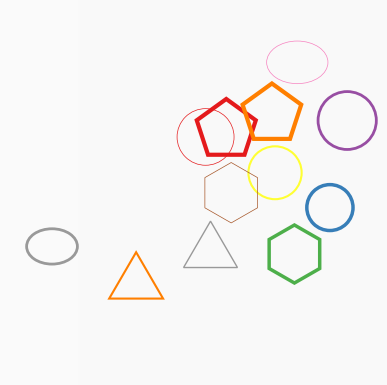[{"shape": "circle", "thickness": 0.5, "radius": 0.37, "center": [0.53, 0.644]}, {"shape": "pentagon", "thickness": 3, "radius": 0.4, "center": [0.584, 0.663]}, {"shape": "circle", "thickness": 2.5, "radius": 0.3, "center": [0.851, 0.461]}, {"shape": "hexagon", "thickness": 2.5, "radius": 0.38, "center": [0.76, 0.34]}, {"shape": "circle", "thickness": 2, "radius": 0.38, "center": [0.896, 0.687]}, {"shape": "pentagon", "thickness": 3, "radius": 0.4, "center": [0.702, 0.704]}, {"shape": "triangle", "thickness": 1.5, "radius": 0.4, "center": [0.351, 0.265]}, {"shape": "circle", "thickness": 1.5, "radius": 0.34, "center": [0.71, 0.551]}, {"shape": "hexagon", "thickness": 0.5, "radius": 0.39, "center": [0.597, 0.499]}, {"shape": "oval", "thickness": 0.5, "radius": 0.4, "center": [0.767, 0.838]}, {"shape": "triangle", "thickness": 1, "radius": 0.4, "center": [0.543, 0.345]}, {"shape": "oval", "thickness": 2, "radius": 0.33, "center": [0.134, 0.36]}]